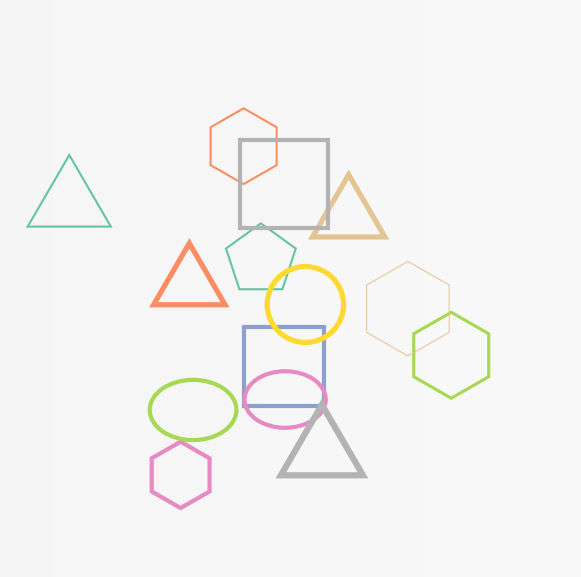[{"shape": "triangle", "thickness": 1, "radius": 0.41, "center": [0.119, 0.648]}, {"shape": "pentagon", "thickness": 1, "radius": 0.32, "center": [0.449, 0.549]}, {"shape": "triangle", "thickness": 2.5, "radius": 0.36, "center": [0.326, 0.507]}, {"shape": "hexagon", "thickness": 1, "radius": 0.33, "center": [0.419, 0.746]}, {"shape": "square", "thickness": 2, "radius": 0.34, "center": [0.488, 0.365]}, {"shape": "hexagon", "thickness": 2, "radius": 0.29, "center": [0.311, 0.177]}, {"shape": "oval", "thickness": 2, "radius": 0.35, "center": [0.491, 0.307]}, {"shape": "oval", "thickness": 2, "radius": 0.37, "center": [0.332, 0.289]}, {"shape": "hexagon", "thickness": 1.5, "radius": 0.37, "center": [0.776, 0.384]}, {"shape": "circle", "thickness": 2.5, "radius": 0.33, "center": [0.525, 0.472]}, {"shape": "hexagon", "thickness": 0.5, "radius": 0.41, "center": [0.702, 0.465]}, {"shape": "triangle", "thickness": 2.5, "radius": 0.36, "center": [0.6, 0.625]}, {"shape": "triangle", "thickness": 3, "radius": 0.41, "center": [0.554, 0.217]}, {"shape": "square", "thickness": 2, "radius": 0.38, "center": [0.489, 0.681]}]